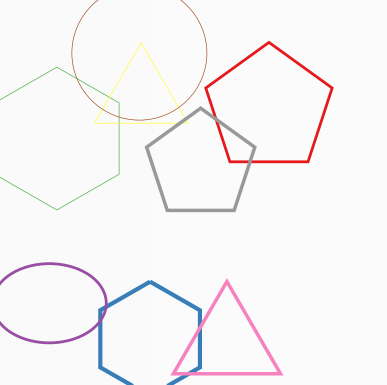[{"shape": "pentagon", "thickness": 2, "radius": 0.86, "center": [0.694, 0.718]}, {"shape": "hexagon", "thickness": 3, "radius": 0.74, "center": [0.387, 0.12]}, {"shape": "hexagon", "thickness": 0.5, "radius": 0.93, "center": [0.147, 0.64]}, {"shape": "oval", "thickness": 2, "radius": 0.73, "center": [0.127, 0.212]}, {"shape": "triangle", "thickness": 0.5, "radius": 0.7, "center": [0.364, 0.75]}, {"shape": "circle", "thickness": 0.5, "radius": 0.87, "center": [0.36, 0.862]}, {"shape": "triangle", "thickness": 2.5, "radius": 0.8, "center": [0.586, 0.109]}, {"shape": "pentagon", "thickness": 2.5, "radius": 0.73, "center": [0.518, 0.572]}]